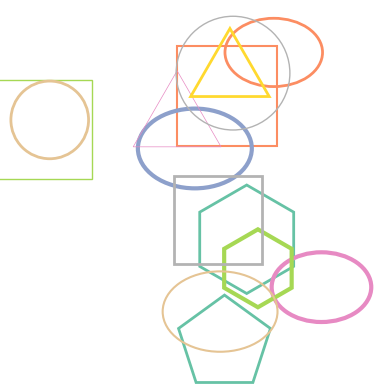[{"shape": "pentagon", "thickness": 2, "radius": 0.63, "center": [0.583, 0.108]}, {"shape": "hexagon", "thickness": 2, "radius": 0.7, "center": [0.641, 0.379]}, {"shape": "oval", "thickness": 2, "radius": 0.63, "center": [0.711, 0.864]}, {"shape": "square", "thickness": 1.5, "radius": 0.65, "center": [0.589, 0.75]}, {"shape": "oval", "thickness": 3, "radius": 0.74, "center": [0.506, 0.614]}, {"shape": "oval", "thickness": 3, "radius": 0.65, "center": [0.835, 0.254]}, {"shape": "triangle", "thickness": 0.5, "radius": 0.66, "center": [0.46, 0.685]}, {"shape": "square", "thickness": 1, "radius": 0.64, "center": [0.11, 0.664]}, {"shape": "hexagon", "thickness": 3, "radius": 0.51, "center": [0.67, 0.303]}, {"shape": "triangle", "thickness": 2, "radius": 0.59, "center": [0.597, 0.808]}, {"shape": "circle", "thickness": 2, "radius": 0.5, "center": [0.129, 0.689]}, {"shape": "oval", "thickness": 1.5, "radius": 0.75, "center": [0.572, 0.191]}, {"shape": "square", "thickness": 2, "radius": 0.57, "center": [0.566, 0.429]}, {"shape": "circle", "thickness": 1, "radius": 0.74, "center": [0.605, 0.81]}]